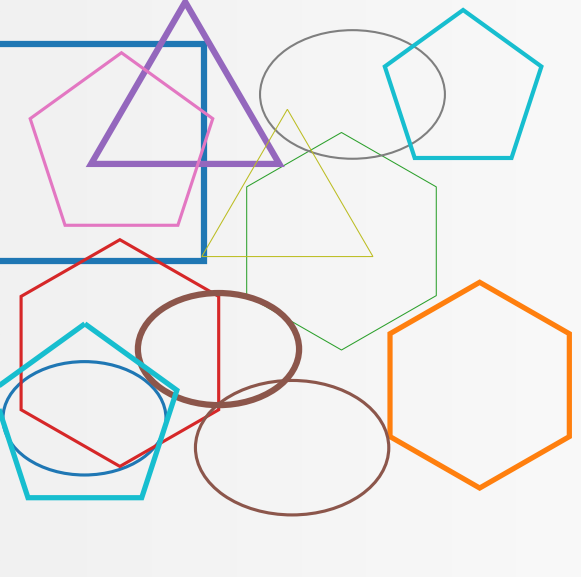[{"shape": "oval", "thickness": 1.5, "radius": 0.7, "center": [0.145, 0.275]}, {"shape": "square", "thickness": 3, "radius": 0.94, "center": [0.162, 0.735]}, {"shape": "hexagon", "thickness": 2.5, "radius": 0.89, "center": [0.825, 0.332]}, {"shape": "hexagon", "thickness": 0.5, "radius": 0.94, "center": [0.587, 0.581]}, {"shape": "hexagon", "thickness": 1.5, "radius": 0.98, "center": [0.206, 0.388]}, {"shape": "triangle", "thickness": 3, "radius": 0.93, "center": [0.319, 0.809]}, {"shape": "oval", "thickness": 1.5, "radius": 0.83, "center": [0.503, 0.224]}, {"shape": "oval", "thickness": 3, "radius": 0.69, "center": [0.376, 0.395]}, {"shape": "pentagon", "thickness": 1.5, "radius": 0.83, "center": [0.209, 0.743]}, {"shape": "oval", "thickness": 1, "radius": 0.8, "center": [0.606, 0.836]}, {"shape": "triangle", "thickness": 0.5, "radius": 0.85, "center": [0.494, 0.64]}, {"shape": "pentagon", "thickness": 2.5, "radius": 0.83, "center": [0.146, 0.272]}, {"shape": "pentagon", "thickness": 2, "radius": 0.71, "center": [0.797, 0.84]}]